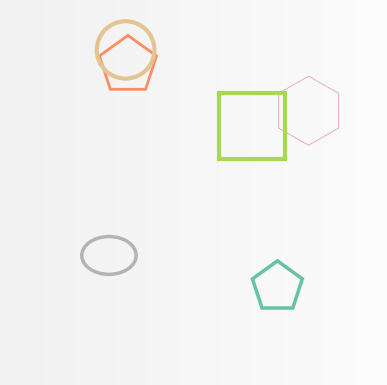[{"shape": "pentagon", "thickness": 2.5, "radius": 0.34, "center": [0.716, 0.255]}, {"shape": "pentagon", "thickness": 2, "radius": 0.39, "center": [0.33, 0.831]}, {"shape": "hexagon", "thickness": 0.5, "radius": 0.45, "center": [0.796, 0.712]}, {"shape": "square", "thickness": 3, "radius": 0.42, "center": [0.65, 0.673]}, {"shape": "circle", "thickness": 3, "radius": 0.37, "center": [0.324, 0.87]}, {"shape": "oval", "thickness": 2.5, "radius": 0.35, "center": [0.281, 0.337]}]